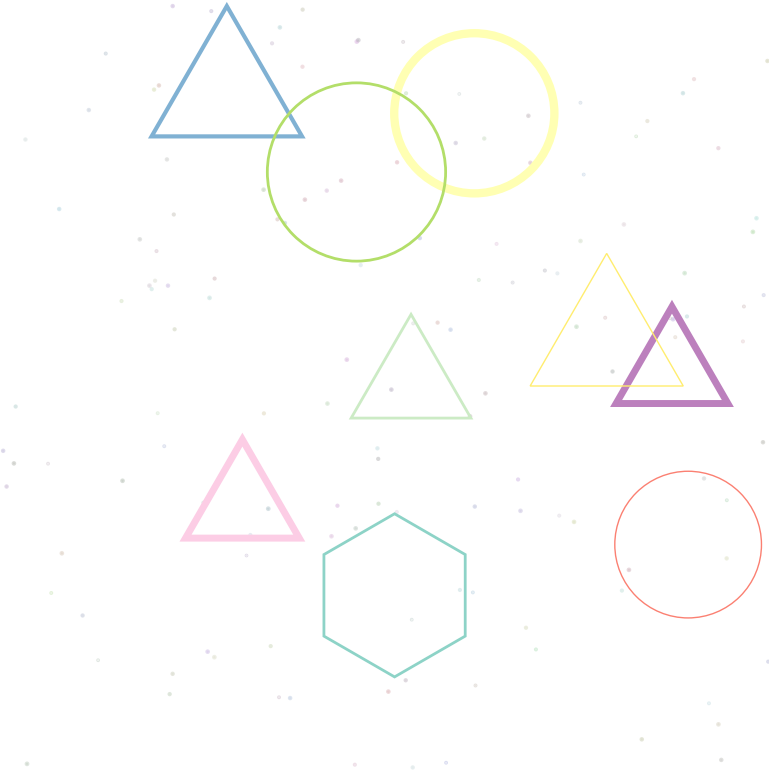[{"shape": "hexagon", "thickness": 1, "radius": 0.53, "center": [0.512, 0.227]}, {"shape": "circle", "thickness": 3, "radius": 0.52, "center": [0.616, 0.853]}, {"shape": "circle", "thickness": 0.5, "radius": 0.48, "center": [0.894, 0.293]}, {"shape": "triangle", "thickness": 1.5, "radius": 0.56, "center": [0.295, 0.879]}, {"shape": "circle", "thickness": 1, "radius": 0.58, "center": [0.463, 0.777]}, {"shape": "triangle", "thickness": 2.5, "radius": 0.43, "center": [0.315, 0.344]}, {"shape": "triangle", "thickness": 2.5, "radius": 0.42, "center": [0.873, 0.518]}, {"shape": "triangle", "thickness": 1, "radius": 0.45, "center": [0.534, 0.502]}, {"shape": "triangle", "thickness": 0.5, "radius": 0.57, "center": [0.788, 0.556]}]